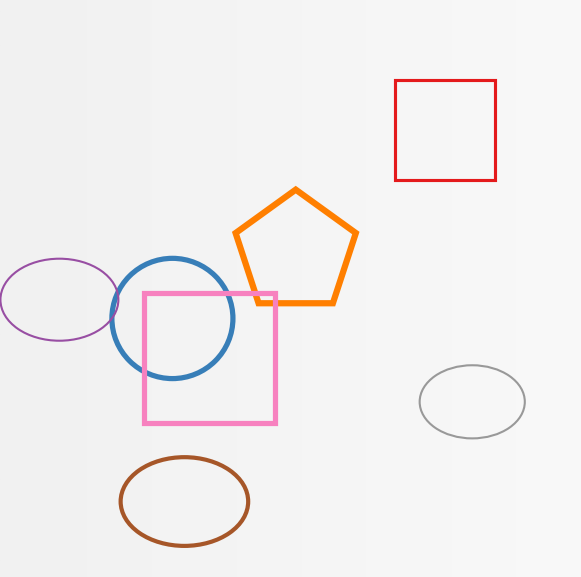[{"shape": "square", "thickness": 1.5, "radius": 0.43, "center": [0.765, 0.774]}, {"shape": "circle", "thickness": 2.5, "radius": 0.52, "center": [0.297, 0.448]}, {"shape": "oval", "thickness": 1, "radius": 0.51, "center": [0.102, 0.48]}, {"shape": "pentagon", "thickness": 3, "radius": 0.54, "center": [0.509, 0.562]}, {"shape": "oval", "thickness": 2, "radius": 0.55, "center": [0.317, 0.131]}, {"shape": "square", "thickness": 2.5, "radius": 0.56, "center": [0.361, 0.38]}, {"shape": "oval", "thickness": 1, "radius": 0.45, "center": [0.812, 0.303]}]